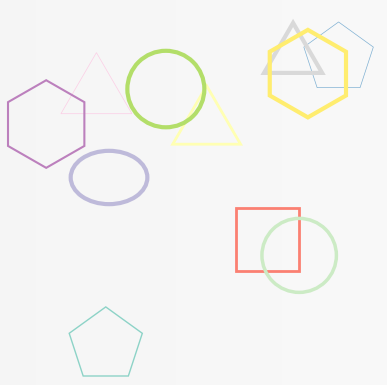[{"shape": "pentagon", "thickness": 1, "radius": 0.5, "center": [0.273, 0.104]}, {"shape": "triangle", "thickness": 2, "radius": 0.51, "center": [0.533, 0.676]}, {"shape": "oval", "thickness": 3, "radius": 0.49, "center": [0.281, 0.539]}, {"shape": "square", "thickness": 2, "radius": 0.41, "center": [0.69, 0.378]}, {"shape": "pentagon", "thickness": 0.5, "radius": 0.47, "center": [0.874, 0.849]}, {"shape": "circle", "thickness": 3, "radius": 0.5, "center": [0.428, 0.769]}, {"shape": "triangle", "thickness": 0.5, "radius": 0.53, "center": [0.249, 0.758]}, {"shape": "triangle", "thickness": 3, "radius": 0.43, "center": [0.756, 0.854]}, {"shape": "hexagon", "thickness": 1.5, "radius": 0.57, "center": [0.119, 0.678]}, {"shape": "circle", "thickness": 2.5, "radius": 0.48, "center": [0.772, 0.337]}, {"shape": "hexagon", "thickness": 3, "radius": 0.57, "center": [0.795, 0.809]}]